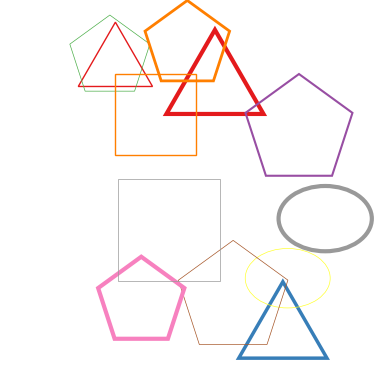[{"shape": "triangle", "thickness": 3, "radius": 0.73, "center": [0.558, 0.777]}, {"shape": "triangle", "thickness": 1, "radius": 0.56, "center": [0.3, 0.831]}, {"shape": "triangle", "thickness": 2.5, "radius": 0.66, "center": [0.735, 0.136]}, {"shape": "pentagon", "thickness": 0.5, "radius": 0.55, "center": [0.285, 0.852]}, {"shape": "pentagon", "thickness": 1.5, "radius": 0.73, "center": [0.777, 0.662]}, {"shape": "square", "thickness": 1, "radius": 0.53, "center": [0.403, 0.702]}, {"shape": "pentagon", "thickness": 2, "radius": 0.58, "center": [0.487, 0.883]}, {"shape": "oval", "thickness": 0.5, "radius": 0.55, "center": [0.747, 0.277]}, {"shape": "pentagon", "thickness": 0.5, "radius": 0.75, "center": [0.606, 0.226]}, {"shape": "pentagon", "thickness": 3, "radius": 0.59, "center": [0.367, 0.215]}, {"shape": "square", "thickness": 0.5, "radius": 0.66, "center": [0.438, 0.403]}, {"shape": "oval", "thickness": 3, "radius": 0.61, "center": [0.845, 0.432]}]